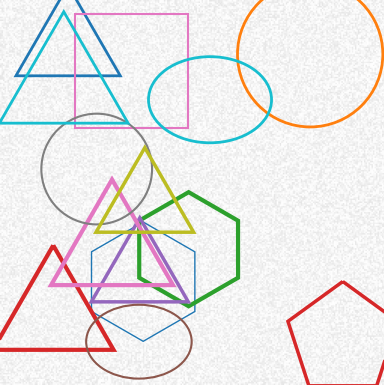[{"shape": "hexagon", "thickness": 1, "radius": 0.77, "center": [0.372, 0.268]}, {"shape": "triangle", "thickness": 2, "radius": 0.78, "center": [0.177, 0.881]}, {"shape": "circle", "thickness": 2, "radius": 0.94, "center": [0.806, 0.859]}, {"shape": "hexagon", "thickness": 3, "radius": 0.74, "center": [0.49, 0.353]}, {"shape": "triangle", "thickness": 3, "radius": 0.9, "center": [0.138, 0.182]}, {"shape": "pentagon", "thickness": 2.5, "radius": 0.75, "center": [0.89, 0.119]}, {"shape": "triangle", "thickness": 2.5, "radius": 0.73, "center": [0.363, 0.289]}, {"shape": "oval", "thickness": 1.5, "radius": 0.69, "center": [0.361, 0.113]}, {"shape": "square", "thickness": 1.5, "radius": 0.74, "center": [0.342, 0.815]}, {"shape": "triangle", "thickness": 3, "radius": 0.91, "center": [0.291, 0.351]}, {"shape": "circle", "thickness": 1.5, "radius": 0.72, "center": [0.251, 0.561]}, {"shape": "triangle", "thickness": 2.5, "radius": 0.73, "center": [0.376, 0.47]}, {"shape": "oval", "thickness": 2, "radius": 0.8, "center": [0.546, 0.741]}, {"shape": "triangle", "thickness": 2, "radius": 0.97, "center": [0.166, 0.777]}]